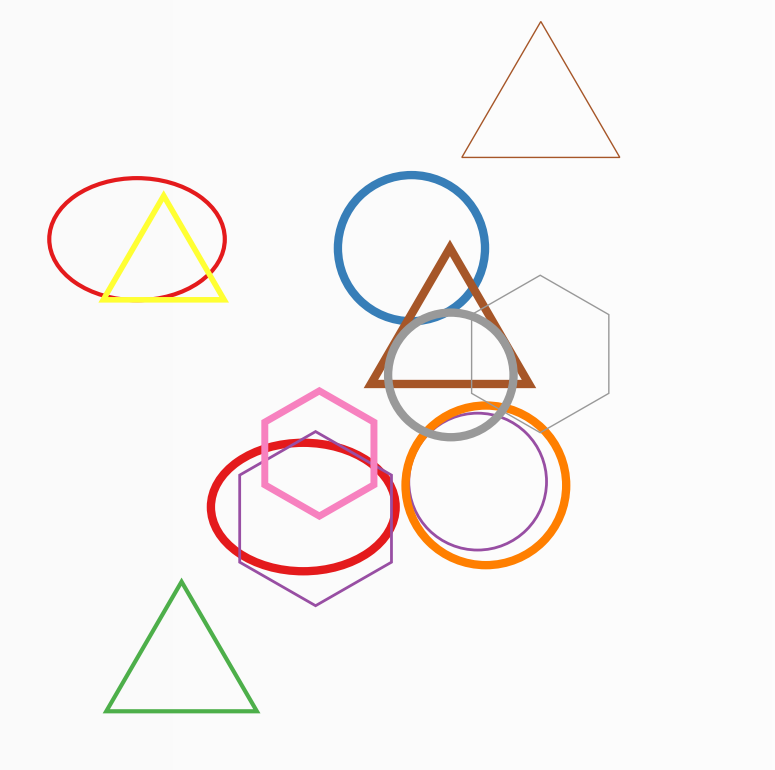[{"shape": "oval", "thickness": 3, "radius": 0.6, "center": [0.391, 0.342]}, {"shape": "oval", "thickness": 1.5, "radius": 0.57, "center": [0.177, 0.689]}, {"shape": "circle", "thickness": 3, "radius": 0.47, "center": [0.531, 0.678]}, {"shape": "triangle", "thickness": 1.5, "radius": 0.56, "center": [0.234, 0.132]}, {"shape": "circle", "thickness": 1, "radius": 0.44, "center": [0.616, 0.375]}, {"shape": "hexagon", "thickness": 1, "radius": 0.57, "center": [0.407, 0.326]}, {"shape": "circle", "thickness": 3, "radius": 0.52, "center": [0.627, 0.37]}, {"shape": "triangle", "thickness": 2, "radius": 0.45, "center": [0.211, 0.656]}, {"shape": "triangle", "thickness": 3, "radius": 0.59, "center": [0.581, 0.56]}, {"shape": "triangle", "thickness": 0.5, "radius": 0.59, "center": [0.698, 0.854]}, {"shape": "hexagon", "thickness": 2.5, "radius": 0.41, "center": [0.412, 0.411]}, {"shape": "hexagon", "thickness": 0.5, "radius": 0.51, "center": [0.697, 0.54]}, {"shape": "circle", "thickness": 3, "radius": 0.4, "center": [0.582, 0.513]}]